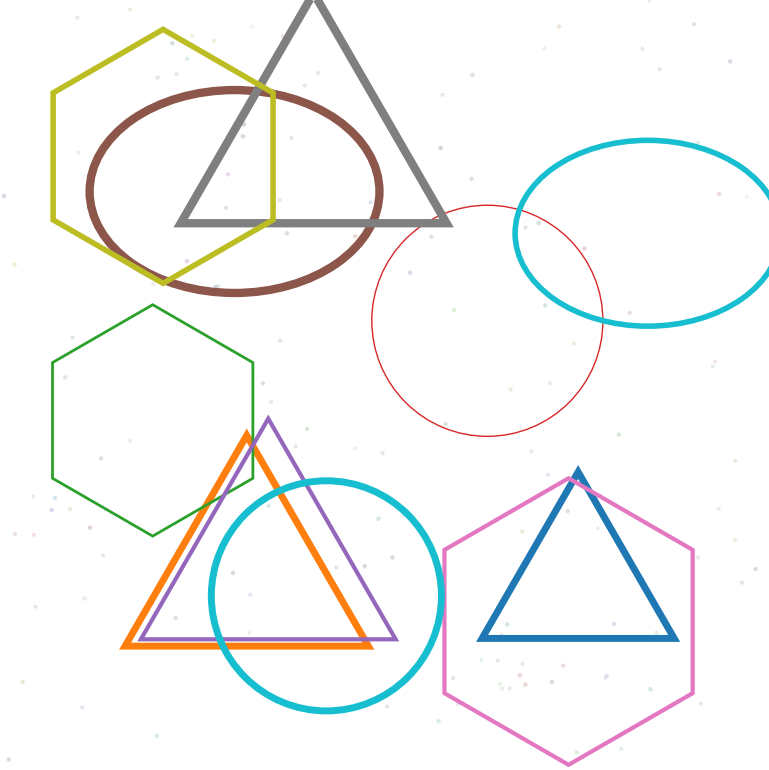[{"shape": "triangle", "thickness": 2.5, "radius": 0.72, "center": [0.751, 0.243]}, {"shape": "triangle", "thickness": 2.5, "radius": 0.91, "center": [0.32, 0.252]}, {"shape": "hexagon", "thickness": 1, "radius": 0.75, "center": [0.198, 0.454]}, {"shape": "circle", "thickness": 0.5, "radius": 0.75, "center": [0.633, 0.583]}, {"shape": "triangle", "thickness": 1.5, "radius": 0.96, "center": [0.348, 0.265]}, {"shape": "oval", "thickness": 3, "radius": 0.94, "center": [0.305, 0.751]}, {"shape": "hexagon", "thickness": 1.5, "radius": 0.93, "center": [0.738, 0.193]}, {"shape": "triangle", "thickness": 3, "radius": 1.0, "center": [0.407, 0.81]}, {"shape": "hexagon", "thickness": 2, "radius": 0.82, "center": [0.212, 0.797]}, {"shape": "oval", "thickness": 2, "radius": 0.86, "center": [0.841, 0.697]}, {"shape": "circle", "thickness": 2.5, "radius": 0.75, "center": [0.424, 0.226]}]